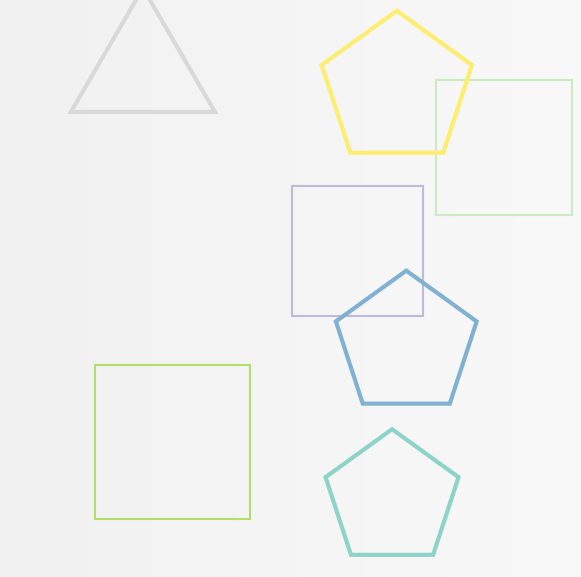[{"shape": "pentagon", "thickness": 2, "radius": 0.6, "center": [0.675, 0.136]}, {"shape": "square", "thickness": 1, "radius": 0.56, "center": [0.616, 0.564]}, {"shape": "pentagon", "thickness": 2, "radius": 0.64, "center": [0.699, 0.403]}, {"shape": "square", "thickness": 1, "radius": 0.66, "center": [0.296, 0.233]}, {"shape": "triangle", "thickness": 2, "radius": 0.72, "center": [0.246, 0.877]}, {"shape": "square", "thickness": 1, "radius": 0.59, "center": [0.867, 0.744]}, {"shape": "pentagon", "thickness": 2, "radius": 0.68, "center": [0.683, 0.845]}]